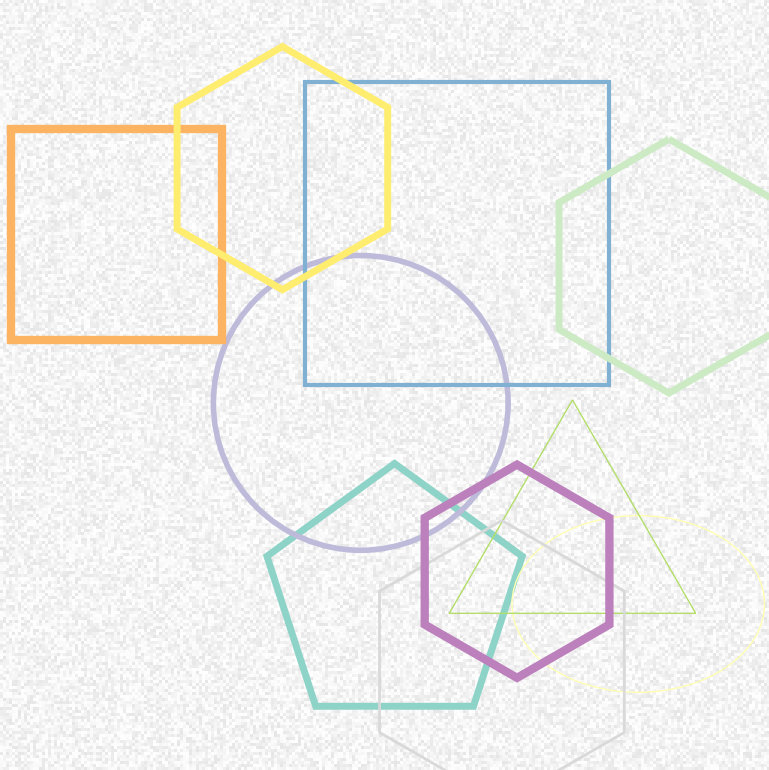[{"shape": "pentagon", "thickness": 2.5, "radius": 0.87, "center": [0.512, 0.224]}, {"shape": "oval", "thickness": 0.5, "radius": 0.82, "center": [0.829, 0.216]}, {"shape": "circle", "thickness": 2, "radius": 0.96, "center": [0.468, 0.477]}, {"shape": "square", "thickness": 1.5, "radius": 0.99, "center": [0.594, 0.697]}, {"shape": "square", "thickness": 3, "radius": 0.68, "center": [0.151, 0.695]}, {"shape": "triangle", "thickness": 0.5, "radius": 0.92, "center": [0.743, 0.296]}, {"shape": "hexagon", "thickness": 1, "radius": 0.92, "center": [0.652, 0.141]}, {"shape": "hexagon", "thickness": 3, "radius": 0.69, "center": [0.671, 0.258]}, {"shape": "hexagon", "thickness": 2.5, "radius": 0.82, "center": [0.869, 0.655]}, {"shape": "hexagon", "thickness": 2.5, "radius": 0.79, "center": [0.367, 0.782]}]